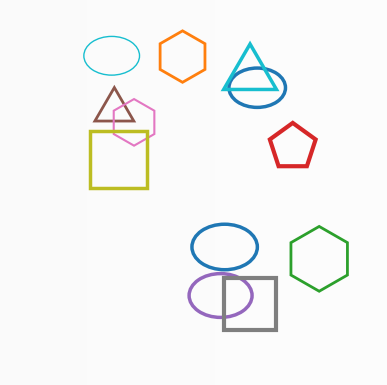[{"shape": "oval", "thickness": 2.5, "radius": 0.42, "center": [0.58, 0.359]}, {"shape": "oval", "thickness": 2.5, "radius": 0.36, "center": [0.664, 0.772]}, {"shape": "hexagon", "thickness": 2, "radius": 0.33, "center": [0.471, 0.853]}, {"shape": "hexagon", "thickness": 2, "radius": 0.42, "center": [0.824, 0.328]}, {"shape": "pentagon", "thickness": 3, "radius": 0.31, "center": [0.755, 0.619]}, {"shape": "oval", "thickness": 2.5, "radius": 0.41, "center": [0.569, 0.232]}, {"shape": "triangle", "thickness": 2, "radius": 0.29, "center": [0.295, 0.715]}, {"shape": "hexagon", "thickness": 1.5, "radius": 0.3, "center": [0.346, 0.682]}, {"shape": "square", "thickness": 3, "radius": 0.33, "center": [0.645, 0.211]}, {"shape": "square", "thickness": 2.5, "radius": 0.37, "center": [0.306, 0.585]}, {"shape": "oval", "thickness": 1, "radius": 0.36, "center": [0.288, 0.855]}, {"shape": "triangle", "thickness": 2.5, "radius": 0.39, "center": [0.645, 0.807]}]